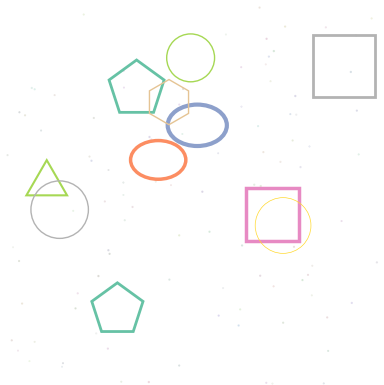[{"shape": "pentagon", "thickness": 2, "radius": 0.38, "center": [0.355, 0.769]}, {"shape": "pentagon", "thickness": 2, "radius": 0.35, "center": [0.305, 0.195]}, {"shape": "oval", "thickness": 2.5, "radius": 0.36, "center": [0.411, 0.585]}, {"shape": "oval", "thickness": 3, "radius": 0.38, "center": [0.512, 0.675]}, {"shape": "square", "thickness": 2.5, "radius": 0.34, "center": [0.708, 0.442]}, {"shape": "circle", "thickness": 1, "radius": 0.31, "center": [0.495, 0.85]}, {"shape": "triangle", "thickness": 1.5, "radius": 0.3, "center": [0.121, 0.523]}, {"shape": "circle", "thickness": 0.5, "radius": 0.36, "center": [0.735, 0.414]}, {"shape": "hexagon", "thickness": 1, "radius": 0.29, "center": [0.439, 0.735]}, {"shape": "square", "thickness": 2, "radius": 0.41, "center": [0.893, 0.829]}, {"shape": "circle", "thickness": 1, "radius": 0.37, "center": [0.155, 0.455]}]